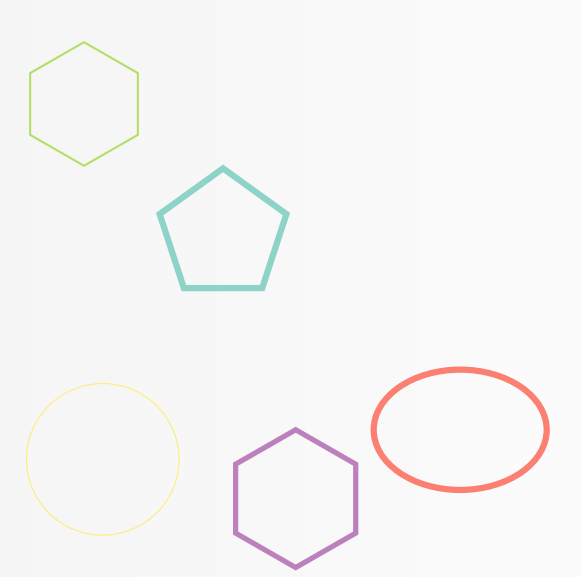[{"shape": "pentagon", "thickness": 3, "radius": 0.57, "center": [0.384, 0.593]}, {"shape": "oval", "thickness": 3, "radius": 0.74, "center": [0.792, 0.255]}, {"shape": "hexagon", "thickness": 1, "radius": 0.53, "center": [0.145, 0.819]}, {"shape": "hexagon", "thickness": 2.5, "radius": 0.6, "center": [0.509, 0.136]}, {"shape": "circle", "thickness": 0.5, "radius": 0.66, "center": [0.177, 0.204]}]